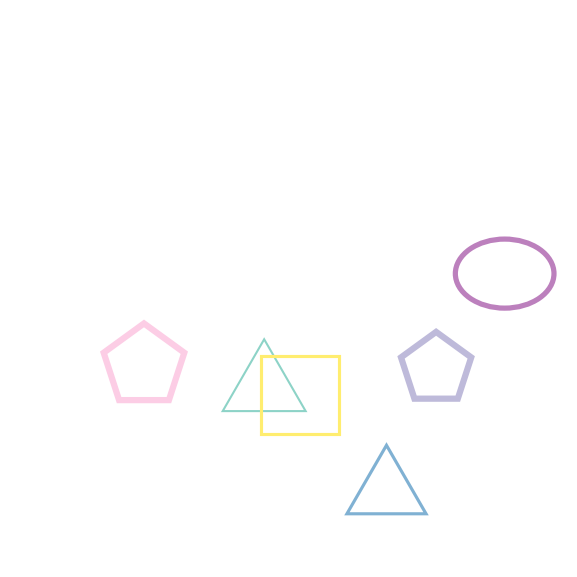[{"shape": "triangle", "thickness": 1, "radius": 0.41, "center": [0.457, 0.329]}, {"shape": "pentagon", "thickness": 3, "radius": 0.32, "center": [0.755, 0.361]}, {"shape": "triangle", "thickness": 1.5, "radius": 0.4, "center": [0.669, 0.149]}, {"shape": "pentagon", "thickness": 3, "radius": 0.37, "center": [0.249, 0.366]}, {"shape": "oval", "thickness": 2.5, "radius": 0.43, "center": [0.874, 0.525]}, {"shape": "square", "thickness": 1.5, "radius": 0.34, "center": [0.519, 0.315]}]